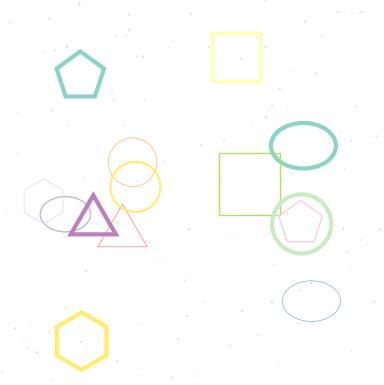[{"shape": "pentagon", "thickness": 3, "radius": 0.32, "center": [0.209, 0.802]}, {"shape": "oval", "thickness": 3, "radius": 0.42, "center": [0.788, 0.621]}, {"shape": "square", "thickness": 2.5, "radius": 0.31, "center": [0.614, 0.853]}, {"shape": "oval", "thickness": 1, "radius": 0.33, "center": [0.17, 0.444]}, {"shape": "triangle", "thickness": 0.5, "radius": 0.37, "center": [0.318, 0.396]}, {"shape": "oval", "thickness": 0.5, "radius": 0.38, "center": [0.809, 0.218]}, {"shape": "circle", "thickness": 0.5, "radius": 0.32, "center": [0.344, 0.579]}, {"shape": "square", "thickness": 1, "radius": 0.4, "center": [0.648, 0.522]}, {"shape": "pentagon", "thickness": 1, "radius": 0.3, "center": [0.78, 0.42]}, {"shape": "hexagon", "thickness": 0.5, "radius": 0.29, "center": [0.113, 0.477]}, {"shape": "triangle", "thickness": 3, "radius": 0.34, "center": [0.242, 0.425]}, {"shape": "circle", "thickness": 3, "radius": 0.38, "center": [0.783, 0.418]}, {"shape": "hexagon", "thickness": 3, "radius": 0.37, "center": [0.212, 0.114]}, {"shape": "circle", "thickness": 1.5, "radius": 0.33, "center": [0.352, 0.515]}]